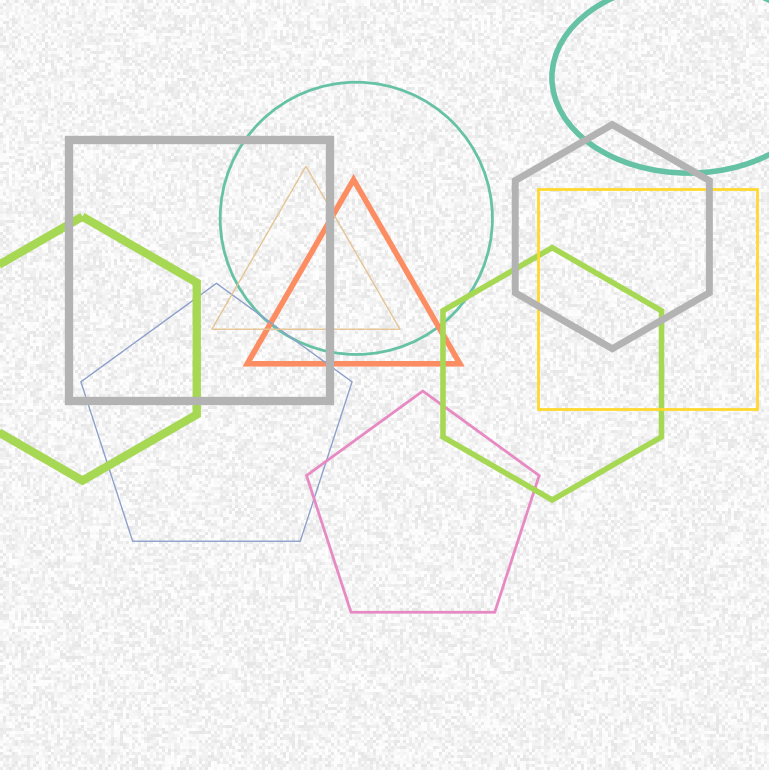[{"shape": "circle", "thickness": 1, "radius": 0.88, "center": [0.463, 0.716]}, {"shape": "oval", "thickness": 2, "radius": 0.89, "center": [0.894, 0.899]}, {"shape": "triangle", "thickness": 2, "radius": 0.8, "center": [0.459, 0.607]}, {"shape": "pentagon", "thickness": 0.5, "radius": 0.93, "center": [0.281, 0.447]}, {"shape": "pentagon", "thickness": 1, "radius": 0.79, "center": [0.549, 0.333]}, {"shape": "hexagon", "thickness": 2, "radius": 0.82, "center": [0.717, 0.514]}, {"shape": "hexagon", "thickness": 3, "radius": 0.86, "center": [0.107, 0.547]}, {"shape": "square", "thickness": 1, "radius": 0.71, "center": [0.841, 0.611]}, {"shape": "triangle", "thickness": 0.5, "radius": 0.71, "center": [0.397, 0.643]}, {"shape": "square", "thickness": 3, "radius": 0.85, "center": [0.259, 0.649]}, {"shape": "hexagon", "thickness": 2.5, "radius": 0.73, "center": [0.795, 0.693]}]